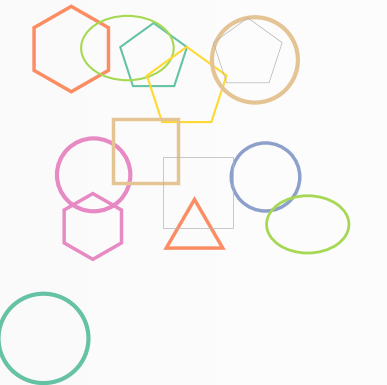[{"shape": "pentagon", "thickness": 1.5, "radius": 0.45, "center": [0.396, 0.85]}, {"shape": "circle", "thickness": 3, "radius": 0.58, "center": [0.112, 0.121]}, {"shape": "triangle", "thickness": 2.5, "radius": 0.42, "center": [0.502, 0.398]}, {"shape": "hexagon", "thickness": 2.5, "radius": 0.55, "center": [0.184, 0.873]}, {"shape": "circle", "thickness": 2.5, "radius": 0.44, "center": [0.685, 0.54]}, {"shape": "circle", "thickness": 3, "radius": 0.47, "center": [0.242, 0.546]}, {"shape": "hexagon", "thickness": 2.5, "radius": 0.43, "center": [0.24, 0.412]}, {"shape": "oval", "thickness": 1.5, "radius": 0.6, "center": [0.329, 0.875]}, {"shape": "oval", "thickness": 2, "radius": 0.53, "center": [0.794, 0.417]}, {"shape": "pentagon", "thickness": 1.5, "radius": 0.54, "center": [0.482, 0.77]}, {"shape": "square", "thickness": 2.5, "radius": 0.42, "center": [0.376, 0.608]}, {"shape": "circle", "thickness": 3, "radius": 0.55, "center": [0.658, 0.844]}, {"shape": "pentagon", "thickness": 0.5, "radius": 0.47, "center": [0.64, 0.86]}, {"shape": "square", "thickness": 0.5, "radius": 0.46, "center": [0.511, 0.5]}]